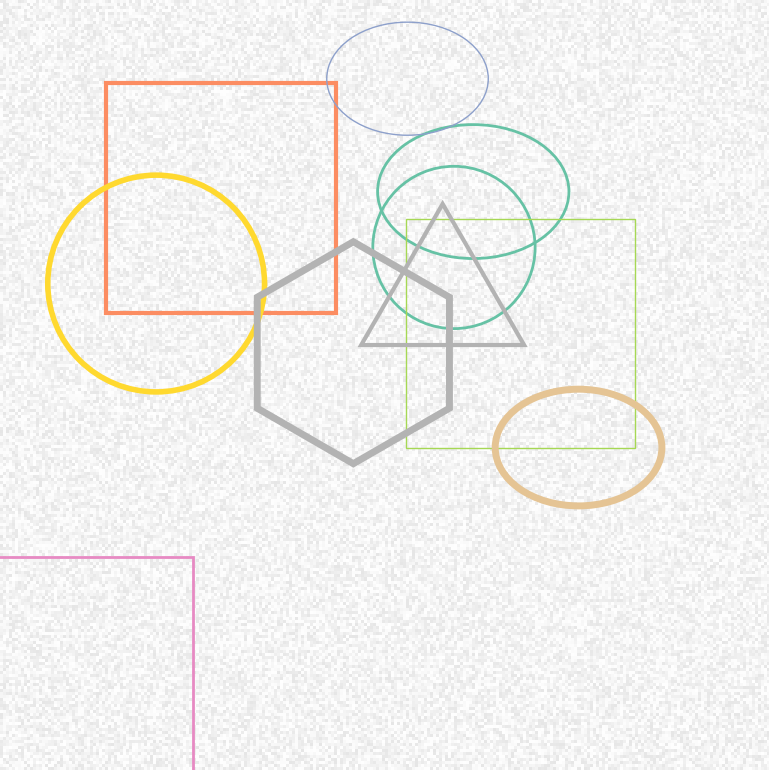[{"shape": "circle", "thickness": 1, "radius": 0.53, "center": [0.59, 0.679]}, {"shape": "oval", "thickness": 1, "radius": 0.62, "center": [0.615, 0.751]}, {"shape": "square", "thickness": 1.5, "radius": 0.74, "center": [0.287, 0.743]}, {"shape": "oval", "thickness": 0.5, "radius": 0.52, "center": [0.529, 0.898]}, {"shape": "square", "thickness": 1, "radius": 0.71, "center": [0.107, 0.134]}, {"shape": "square", "thickness": 0.5, "radius": 0.74, "center": [0.676, 0.567]}, {"shape": "circle", "thickness": 2, "radius": 0.7, "center": [0.203, 0.632]}, {"shape": "oval", "thickness": 2.5, "radius": 0.54, "center": [0.751, 0.419]}, {"shape": "triangle", "thickness": 1.5, "radius": 0.61, "center": [0.575, 0.613]}, {"shape": "hexagon", "thickness": 2.5, "radius": 0.72, "center": [0.459, 0.542]}]